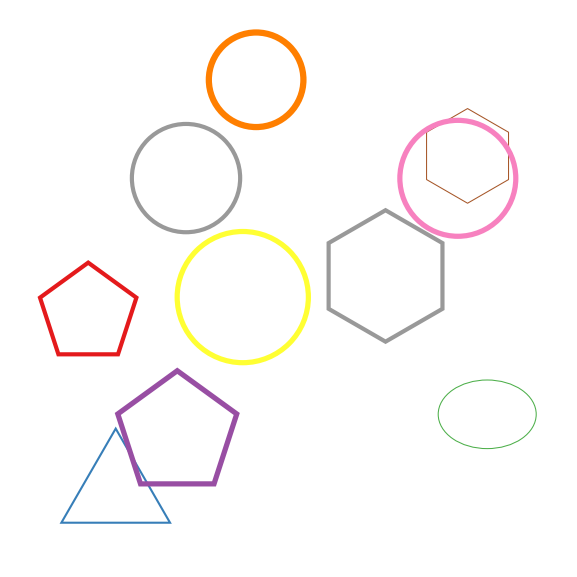[{"shape": "pentagon", "thickness": 2, "radius": 0.44, "center": [0.153, 0.457]}, {"shape": "triangle", "thickness": 1, "radius": 0.54, "center": [0.2, 0.148]}, {"shape": "oval", "thickness": 0.5, "radius": 0.42, "center": [0.844, 0.282]}, {"shape": "pentagon", "thickness": 2.5, "radius": 0.54, "center": [0.307, 0.249]}, {"shape": "circle", "thickness": 3, "radius": 0.41, "center": [0.444, 0.861]}, {"shape": "circle", "thickness": 2.5, "radius": 0.57, "center": [0.42, 0.485]}, {"shape": "hexagon", "thickness": 0.5, "radius": 0.41, "center": [0.81, 0.729]}, {"shape": "circle", "thickness": 2.5, "radius": 0.5, "center": [0.793, 0.69]}, {"shape": "hexagon", "thickness": 2, "radius": 0.57, "center": [0.668, 0.521]}, {"shape": "circle", "thickness": 2, "radius": 0.47, "center": [0.322, 0.691]}]